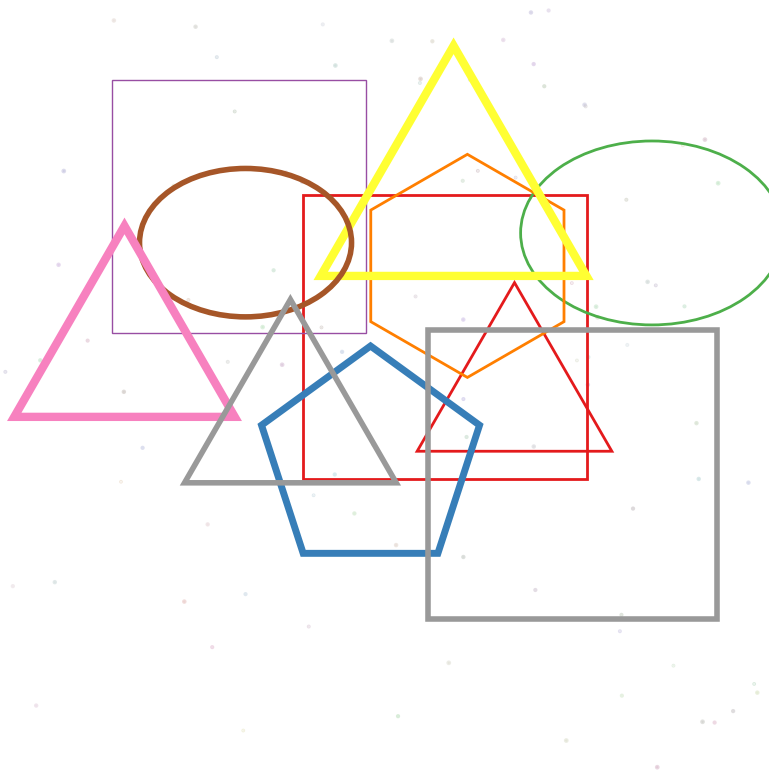[{"shape": "triangle", "thickness": 1, "radius": 0.73, "center": [0.668, 0.487]}, {"shape": "square", "thickness": 1, "radius": 0.92, "center": [0.578, 0.563]}, {"shape": "pentagon", "thickness": 2.5, "radius": 0.74, "center": [0.481, 0.402]}, {"shape": "oval", "thickness": 1, "radius": 0.85, "center": [0.847, 0.697]}, {"shape": "square", "thickness": 0.5, "radius": 0.82, "center": [0.31, 0.732]}, {"shape": "hexagon", "thickness": 1, "radius": 0.72, "center": [0.607, 0.655]}, {"shape": "triangle", "thickness": 3, "radius": 1.0, "center": [0.589, 0.741]}, {"shape": "oval", "thickness": 2, "radius": 0.69, "center": [0.319, 0.685]}, {"shape": "triangle", "thickness": 3, "radius": 0.83, "center": [0.162, 0.541]}, {"shape": "square", "thickness": 2, "radius": 0.94, "center": [0.744, 0.384]}, {"shape": "triangle", "thickness": 2, "radius": 0.79, "center": [0.377, 0.452]}]